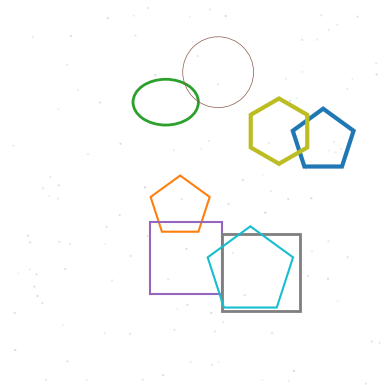[{"shape": "pentagon", "thickness": 3, "radius": 0.42, "center": [0.839, 0.635]}, {"shape": "pentagon", "thickness": 1.5, "radius": 0.4, "center": [0.468, 0.463]}, {"shape": "oval", "thickness": 2, "radius": 0.42, "center": [0.43, 0.735]}, {"shape": "square", "thickness": 1.5, "radius": 0.47, "center": [0.484, 0.33]}, {"shape": "circle", "thickness": 0.5, "radius": 0.46, "center": [0.567, 0.812]}, {"shape": "square", "thickness": 2, "radius": 0.5, "center": [0.678, 0.292]}, {"shape": "hexagon", "thickness": 3, "radius": 0.42, "center": [0.725, 0.659]}, {"shape": "pentagon", "thickness": 1.5, "radius": 0.58, "center": [0.65, 0.296]}]